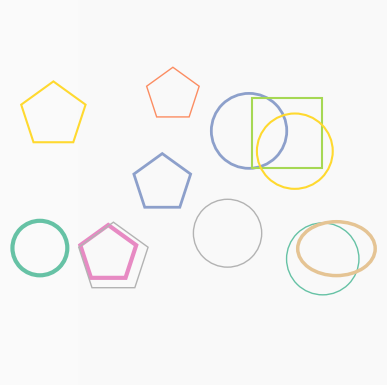[{"shape": "circle", "thickness": 3, "radius": 0.35, "center": [0.103, 0.356]}, {"shape": "circle", "thickness": 1, "radius": 0.47, "center": [0.833, 0.328]}, {"shape": "pentagon", "thickness": 1, "radius": 0.36, "center": [0.446, 0.754]}, {"shape": "circle", "thickness": 2, "radius": 0.49, "center": [0.643, 0.66]}, {"shape": "pentagon", "thickness": 2, "radius": 0.39, "center": [0.419, 0.524]}, {"shape": "pentagon", "thickness": 3, "radius": 0.38, "center": [0.279, 0.34]}, {"shape": "square", "thickness": 1.5, "radius": 0.45, "center": [0.741, 0.654]}, {"shape": "pentagon", "thickness": 1.5, "radius": 0.44, "center": [0.138, 0.701]}, {"shape": "circle", "thickness": 1.5, "radius": 0.49, "center": [0.761, 0.607]}, {"shape": "oval", "thickness": 2.5, "radius": 0.5, "center": [0.868, 0.354]}, {"shape": "circle", "thickness": 1, "radius": 0.44, "center": [0.587, 0.394]}, {"shape": "pentagon", "thickness": 1, "radius": 0.47, "center": [0.293, 0.329]}]